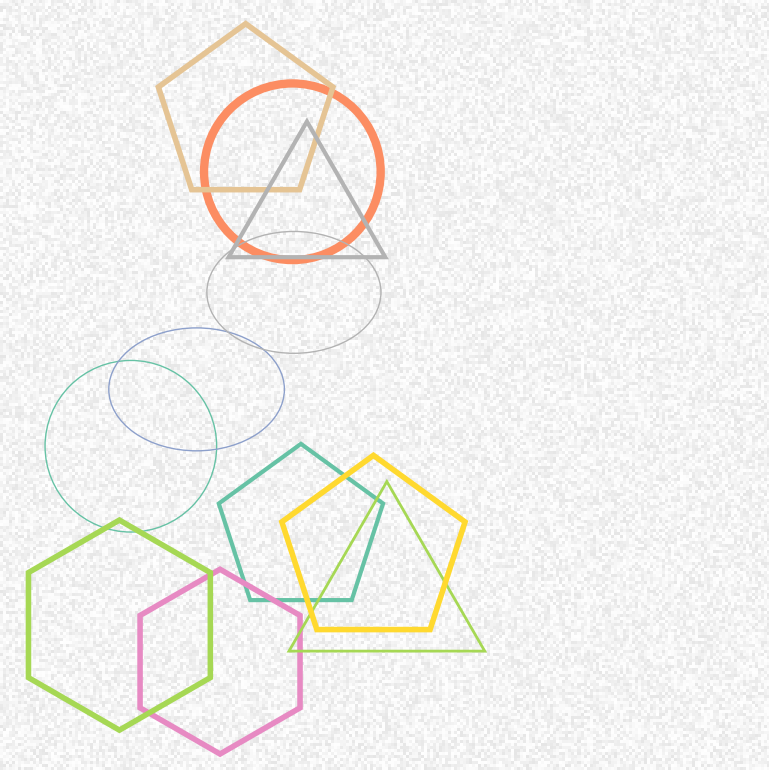[{"shape": "circle", "thickness": 0.5, "radius": 0.56, "center": [0.17, 0.42]}, {"shape": "pentagon", "thickness": 1.5, "radius": 0.56, "center": [0.391, 0.311]}, {"shape": "circle", "thickness": 3, "radius": 0.57, "center": [0.38, 0.777]}, {"shape": "oval", "thickness": 0.5, "radius": 0.57, "center": [0.255, 0.494]}, {"shape": "hexagon", "thickness": 2, "radius": 0.6, "center": [0.286, 0.141]}, {"shape": "hexagon", "thickness": 2, "radius": 0.68, "center": [0.155, 0.188]}, {"shape": "triangle", "thickness": 1, "radius": 0.73, "center": [0.502, 0.228]}, {"shape": "pentagon", "thickness": 2, "radius": 0.63, "center": [0.485, 0.284]}, {"shape": "pentagon", "thickness": 2, "radius": 0.6, "center": [0.319, 0.85]}, {"shape": "oval", "thickness": 0.5, "radius": 0.57, "center": [0.382, 0.62]}, {"shape": "triangle", "thickness": 1.5, "radius": 0.59, "center": [0.399, 0.725]}]